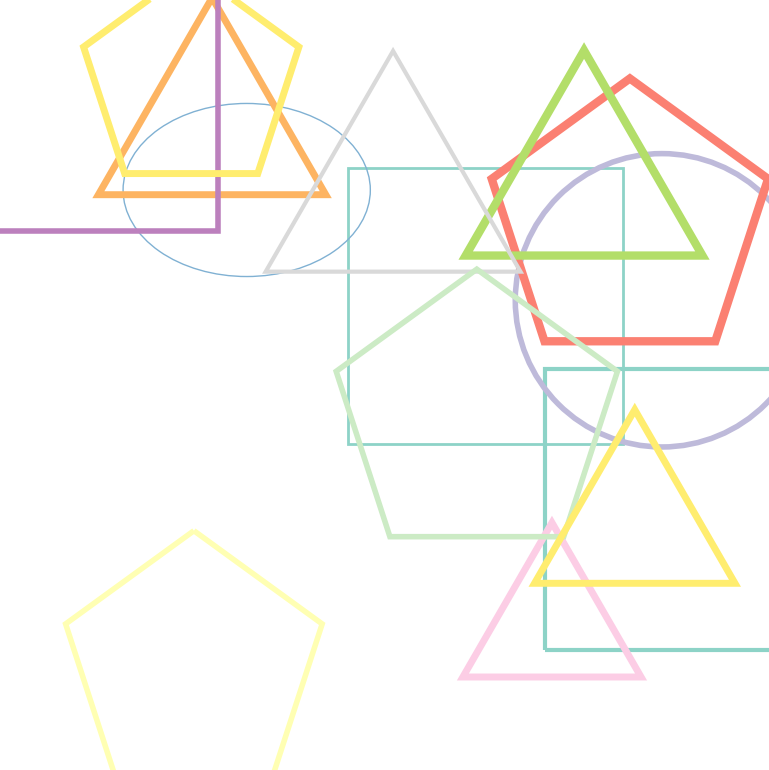[{"shape": "square", "thickness": 1, "radius": 0.89, "center": [0.631, 0.603]}, {"shape": "square", "thickness": 1.5, "radius": 0.91, "center": [0.89, 0.339]}, {"shape": "pentagon", "thickness": 2, "radius": 0.88, "center": [0.252, 0.136]}, {"shape": "circle", "thickness": 2, "radius": 0.95, "center": [0.86, 0.61]}, {"shape": "pentagon", "thickness": 3, "radius": 0.94, "center": [0.818, 0.709]}, {"shape": "oval", "thickness": 0.5, "radius": 0.8, "center": [0.32, 0.753]}, {"shape": "triangle", "thickness": 2.5, "radius": 0.85, "center": [0.275, 0.832]}, {"shape": "triangle", "thickness": 3, "radius": 0.89, "center": [0.759, 0.757]}, {"shape": "triangle", "thickness": 2.5, "radius": 0.67, "center": [0.717, 0.188]}, {"shape": "triangle", "thickness": 1.5, "radius": 0.96, "center": [0.51, 0.743]}, {"shape": "square", "thickness": 2, "radius": 0.88, "center": [0.108, 0.875]}, {"shape": "pentagon", "thickness": 2, "radius": 0.96, "center": [0.619, 0.458]}, {"shape": "pentagon", "thickness": 2.5, "radius": 0.74, "center": [0.248, 0.894]}, {"shape": "triangle", "thickness": 2.5, "radius": 0.75, "center": [0.824, 0.318]}]